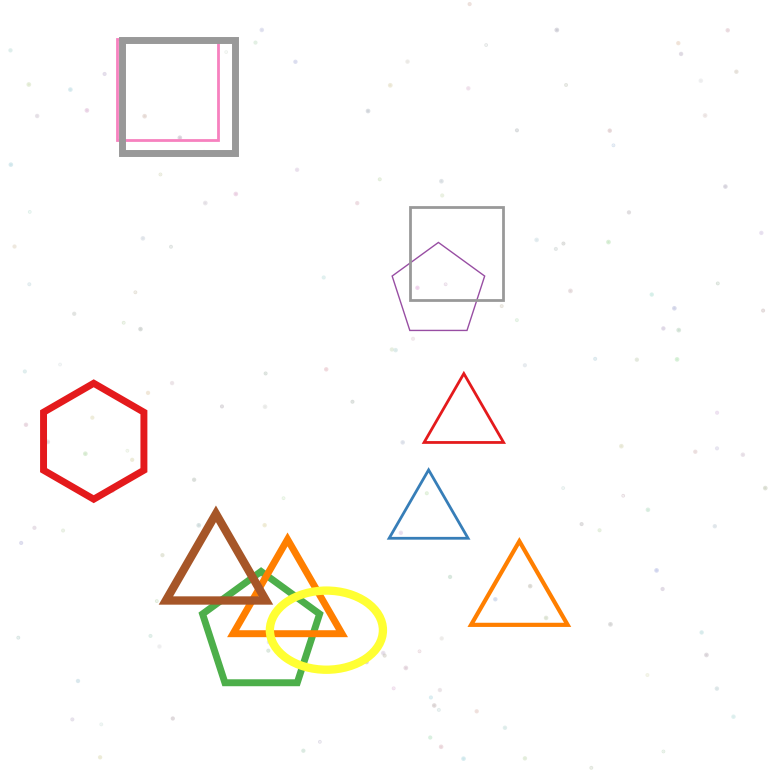[{"shape": "hexagon", "thickness": 2.5, "radius": 0.38, "center": [0.122, 0.427]}, {"shape": "triangle", "thickness": 1, "radius": 0.3, "center": [0.602, 0.455]}, {"shape": "triangle", "thickness": 1, "radius": 0.3, "center": [0.557, 0.331]}, {"shape": "pentagon", "thickness": 2.5, "radius": 0.4, "center": [0.339, 0.178]}, {"shape": "pentagon", "thickness": 0.5, "radius": 0.32, "center": [0.569, 0.622]}, {"shape": "triangle", "thickness": 2.5, "radius": 0.41, "center": [0.373, 0.218]}, {"shape": "triangle", "thickness": 1.5, "radius": 0.36, "center": [0.674, 0.225]}, {"shape": "oval", "thickness": 3, "radius": 0.37, "center": [0.424, 0.182]}, {"shape": "triangle", "thickness": 3, "radius": 0.38, "center": [0.28, 0.258]}, {"shape": "square", "thickness": 1, "radius": 0.33, "center": [0.217, 0.884]}, {"shape": "square", "thickness": 2.5, "radius": 0.37, "center": [0.232, 0.874]}, {"shape": "square", "thickness": 1, "radius": 0.3, "center": [0.592, 0.671]}]